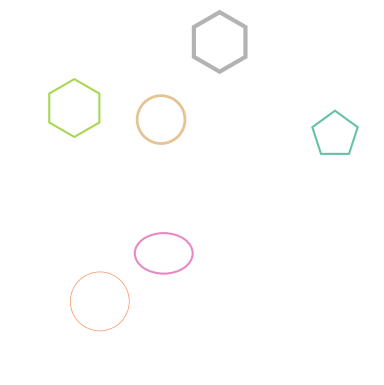[{"shape": "pentagon", "thickness": 1.5, "radius": 0.31, "center": [0.87, 0.65]}, {"shape": "circle", "thickness": 0.5, "radius": 0.38, "center": [0.259, 0.217]}, {"shape": "oval", "thickness": 1.5, "radius": 0.38, "center": [0.425, 0.342]}, {"shape": "hexagon", "thickness": 1.5, "radius": 0.38, "center": [0.193, 0.719]}, {"shape": "circle", "thickness": 2, "radius": 0.31, "center": [0.418, 0.689]}, {"shape": "hexagon", "thickness": 3, "radius": 0.39, "center": [0.571, 0.891]}]